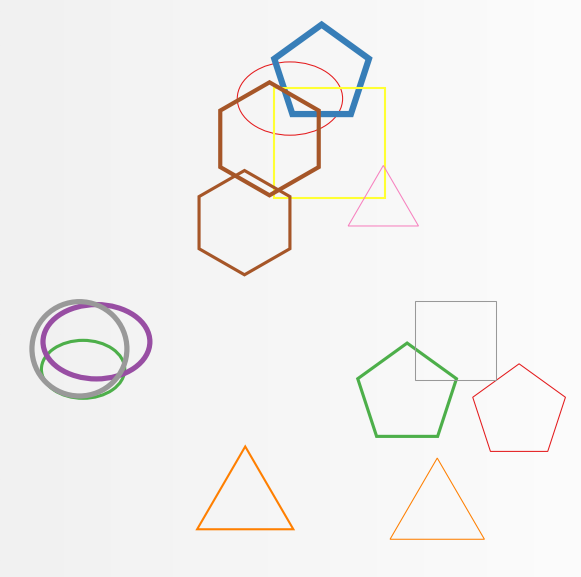[{"shape": "pentagon", "thickness": 0.5, "radius": 0.42, "center": [0.893, 0.285]}, {"shape": "oval", "thickness": 0.5, "radius": 0.45, "center": [0.499, 0.828]}, {"shape": "pentagon", "thickness": 3, "radius": 0.43, "center": [0.553, 0.871]}, {"shape": "oval", "thickness": 1.5, "radius": 0.36, "center": [0.143, 0.36]}, {"shape": "pentagon", "thickness": 1.5, "radius": 0.45, "center": [0.7, 0.316]}, {"shape": "oval", "thickness": 2.5, "radius": 0.46, "center": [0.166, 0.407]}, {"shape": "triangle", "thickness": 1, "radius": 0.48, "center": [0.422, 0.13]}, {"shape": "triangle", "thickness": 0.5, "radius": 0.47, "center": [0.752, 0.112]}, {"shape": "square", "thickness": 1, "radius": 0.48, "center": [0.568, 0.752]}, {"shape": "hexagon", "thickness": 2, "radius": 0.49, "center": [0.464, 0.759]}, {"shape": "hexagon", "thickness": 1.5, "radius": 0.45, "center": [0.421, 0.614]}, {"shape": "triangle", "thickness": 0.5, "radius": 0.35, "center": [0.659, 0.643]}, {"shape": "circle", "thickness": 2.5, "radius": 0.41, "center": [0.137, 0.395]}, {"shape": "square", "thickness": 0.5, "radius": 0.35, "center": [0.783, 0.41]}]